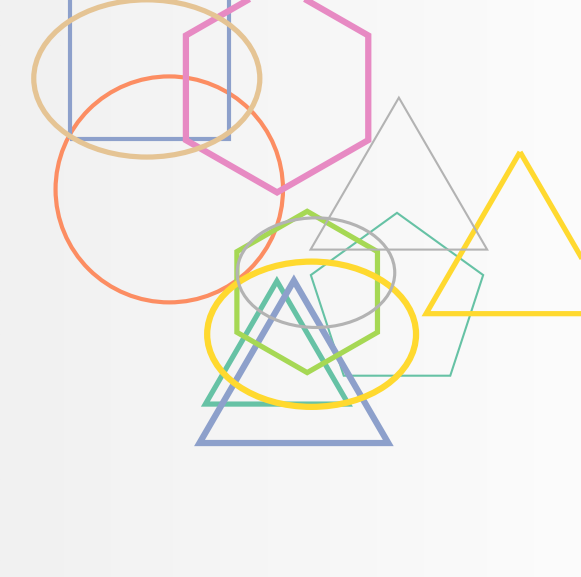[{"shape": "pentagon", "thickness": 1, "radius": 0.78, "center": [0.683, 0.475]}, {"shape": "triangle", "thickness": 2.5, "radius": 0.71, "center": [0.476, 0.37]}, {"shape": "circle", "thickness": 2, "radius": 0.98, "center": [0.291, 0.671]}, {"shape": "triangle", "thickness": 3, "radius": 0.94, "center": [0.506, 0.326]}, {"shape": "square", "thickness": 2, "radius": 0.69, "center": [0.257, 0.895]}, {"shape": "hexagon", "thickness": 3, "radius": 0.91, "center": [0.477, 0.847]}, {"shape": "hexagon", "thickness": 2.5, "radius": 0.7, "center": [0.528, 0.494]}, {"shape": "oval", "thickness": 3, "radius": 0.9, "center": [0.536, 0.42]}, {"shape": "triangle", "thickness": 2.5, "radius": 0.93, "center": [0.895, 0.549]}, {"shape": "oval", "thickness": 2.5, "radius": 0.97, "center": [0.253, 0.863]}, {"shape": "oval", "thickness": 1.5, "radius": 0.68, "center": [0.544, 0.527]}, {"shape": "triangle", "thickness": 1, "radius": 0.88, "center": [0.686, 0.655]}]